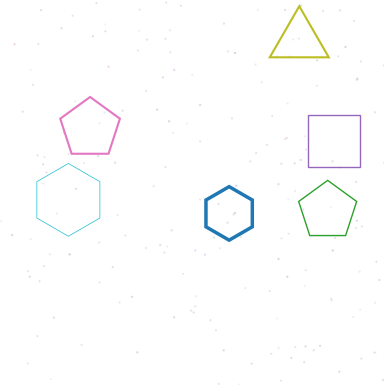[{"shape": "hexagon", "thickness": 2.5, "radius": 0.35, "center": [0.595, 0.446]}, {"shape": "pentagon", "thickness": 1, "radius": 0.4, "center": [0.851, 0.452]}, {"shape": "square", "thickness": 1, "radius": 0.34, "center": [0.868, 0.634]}, {"shape": "pentagon", "thickness": 1.5, "radius": 0.41, "center": [0.234, 0.667]}, {"shape": "triangle", "thickness": 1.5, "radius": 0.44, "center": [0.777, 0.895]}, {"shape": "hexagon", "thickness": 0.5, "radius": 0.47, "center": [0.178, 0.481]}]